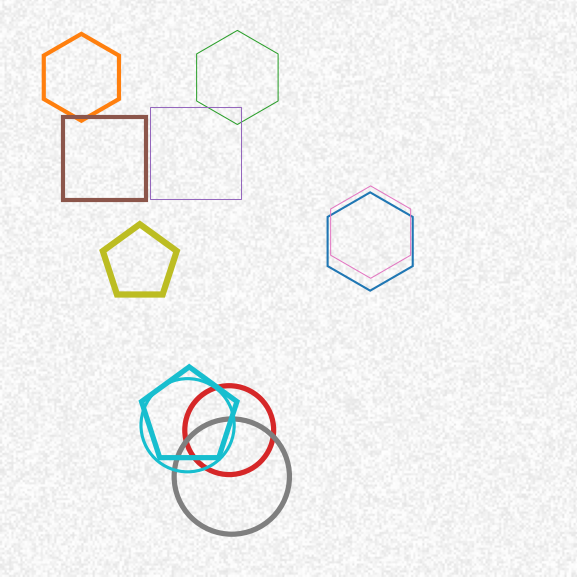[{"shape": "hexagon", "thickness": 1, "radius": 0.43, "center": [0.641, 0.581]}, {"shape": "hexagon", "thickness": 2, "radius": 0.38, "center": [0.141, 0.865]}, {"shape": "hexagon", "thickness": 0.5, "radius": 0.41, "center": [0.411, 0.865]}, {"shape": "circle", "thickness": 2.5, "radius": 0.38, "center": [0.397, 0.254]}, {"shape": "square", "thickness": 0.5, "radius": 0.4, "center": [0.339, 0.734]}, {"shape": "square", "thickness": 2, "radius": 0.36, "center": [0.181, 0.725]}, {"shape": "hexagon", "thickness": 0.5, "radius": 0.4, "center": [0.642, 0.597]}, {"shape": "circle", "thickness": 2.5, "radius": 0.5, "center": [0.401, 0.174]}, {"shape": "pentagon", "thickness": 3, "radius": 0.34, "center": [0.242, 0.544]}, {"shape": "pentagon", "thickness": 2.5, "radius": 0.43, "center": [0.328, 0.277]}, {"shape": "circle", "thickness": 1.5, "radius": 0.4, "center": [0.325, 0.263]}]